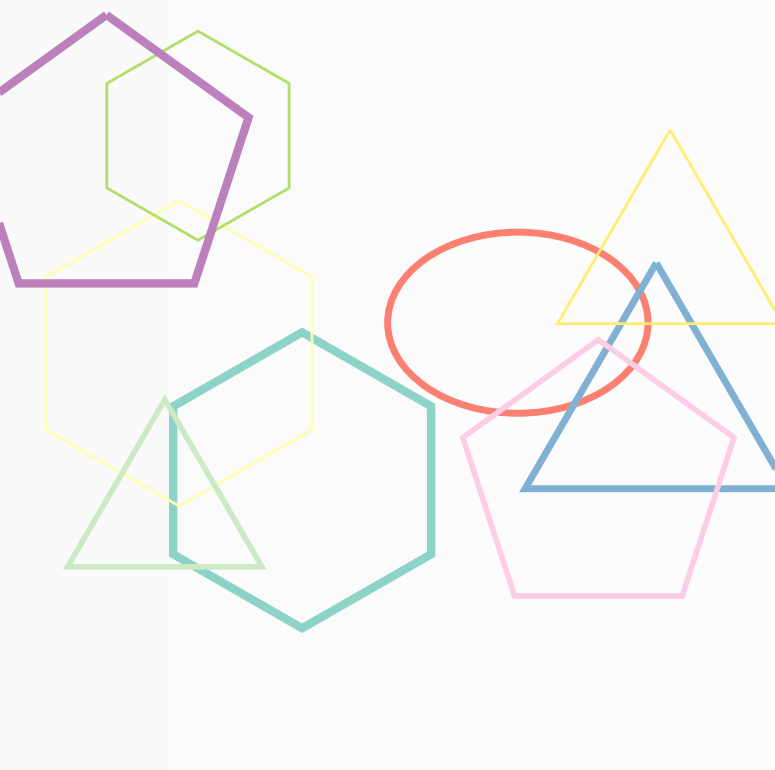[{"shape": "hexagon", "thickness": 3, "radius": 0.96, "center": [0.39, 0.376]}, {"shape": "hexagon", "thickness": 1, "radius": 0.99, "center": [0.231, 0.541]}, {"shape": "oval", "thickness": 2.5, "radius": 0.84, "center": [0.668, 0.581]}, {"shape": "triangle", "thickness": 2.5, "radius": 0.98, "center": [0.847, 0.463]}, {"shape": "hexagon", "thickness": 1, "radius": 0.68, "center": [0.255, 0.824]}, {"shape": "pentagon", "thickness": 2, "radius": 0.92, "center": [0.772, 0.375]}, {"shape": "pentagon", "thickness": 3, "radius": 0.96, "center": [0.137, 0.788]}, {"shape": "triangle", "thickness": 2, "radius": 0.72, "center": [0.213, 0.336]}, {"shape": "triangle", "thickness": 1, "radius": 0.84, "center": [0.865, 0.664]}]